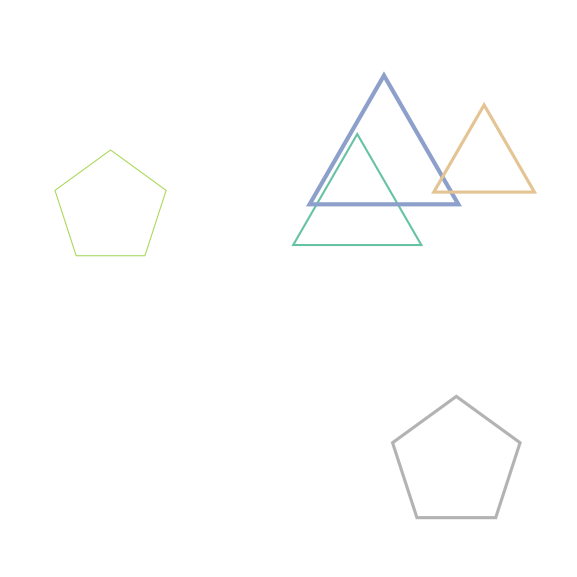[{"shape": "triangle", "thickness": 1, "radius": 0.64, "center": [0.619, 0.639]}, {"shape": "triangle", "thickness": 2, "radius": 0.74, "center": [0.665, 0.72]}, {"shape": "pentagon", "thickness": 0.5, "radius": 0.51, "center": [0.191, 0.638]}, {"shape": "triangle", "thickness": 1.5, "radius": 0.5, "center": [0.838, 0.717]}, {"shape": "pentagon", "thickness": 1.5, "radius": 0.58, "center": [0.79, 0.197]}]